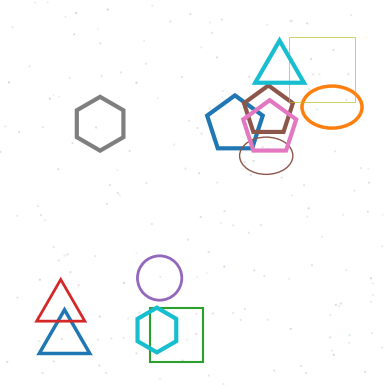[{"shape": "pentagon", "thickness": 3, "radius": 0.38, "center": [0.61, 0.676]}, {"shape": "triangle", "thickness": 2.5, "radius": 0.38, "center": [0.168, 0.12]}, {"shape": "oval", "thickness": 2.5, "radius": 0.39, "center": [0.862, 0.722]}, {"shape": "square", "thickness": 1.5, "radius": 0.35, "center": [0.459, 0.13]}, {"shape": "triangle", "thickness": 2, "radius": 0.36, "center": [0.158, 0.202]}, {"shape": "circle", "thickness": 2, "radius": 0.29, "center": [0.415, 0.278]}, {"shape": "oval", "thickness": 1, "radius": 0.35, "center": [0.691, 0.595]}, {"shape": "pentagon", "thickness": 3, "radius": 0.33, "center": [0.697, 0.711]}, {"shape": "pentagon", "thickness": 3, "radius": 0.36, "center": [0.701, 0.667]}, {"shape": "hexagon", "thickness": 3, "radius": 0.35, "center": [0.26, 0.679]}, {"shape": "square", "thickness": 0.5, "radius": 0.43, "center": [0.836, 0.82]}, {"shape": "triangle", "thickness": 3, "radius": 0.37, "center": [0.726, 0.822]}, {"shape": "hexagon", "thickness": 3, "radius": 0.29, "center": [0.408, 0.143]}]